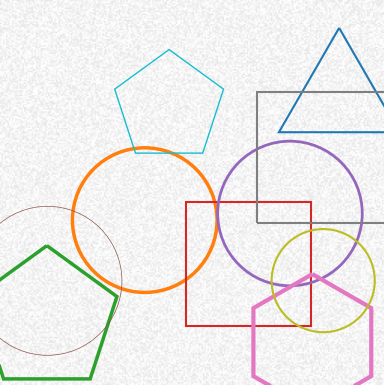[{"shape": "triangle", "thickness": 1.5, "radius": 0.9, "center": [0.881, 0.747]}, {"shape": "circle", "thickness": 2.5, "radius": 0.94, "center": [0.376, 0.428]}, {"shape": "pentagon", "thickness": 2.5, "radius": 0.96, "center": [0.122, 0.171]}, {"shape": "square", "thickness": 1.5, "radius": 0.81, "center": [0.645, 0.314]}, {"shape": "circle", "thickness": 2, "radius": 0.94, "center": [0.753, 0.445]}, {"shape": "circle", "thickness": 0.5, "radius": 0.97, "center": [0.123, 0.271]}, {"shape": "hexagon", "thickness": 3, "radius": 0.88, "center": [0.811, 0.111]}, {"shape": "square", "thickness": 1.5, "radius": 0.85, "center": [0.836, 0.591]}, {"shape": "circle", "thickness": 1.5, "radius": 0.67, "center": [0.839, 0.271]}, {"shape": "pentagon", "thickness": 1, "radius": 0.74, "center": [0.439, 0.723]}]